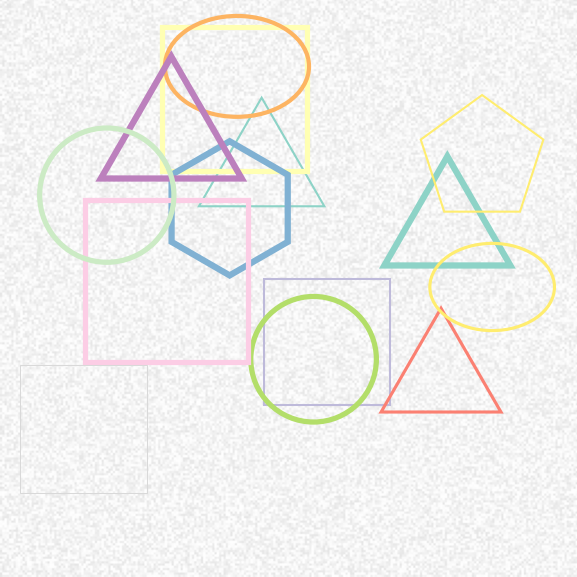[{"shape": "triangle", "thickness": 3, "radius": 0.63, "center": [0.775, 0.602]}, {"shape": "triangle", "thickness": 1, "radius": 0.63, "center": [0.453, 0.705]}, {"shape": "square", "thickness": 2.5, "radius": 0.63, "center": [0.406, 0.828]}, {"shape": "square", "thickness": 1, "radius": 0.55, "center": [0.567, 0.406]}, {"shape": "triangle", "thickness": 1.5, "radius": 0.6, "center": [0.764, 0.346]}, {"shape": "hexagon", "thickness": 3, "radius": 0.58, "center": [0.398, 0.638]}, {"shape": "oval", "thickness": 2, "radius": 0.62, "center": [0.41, 0.884]}, {"shape": "circle", "thickness": 2.5, "radius": 0.54, "center": [0.543, 0.377]}, {"shape": "square", "thickness": 2.5, "radius": 0.7, "center": [0.288, 0.512]}, {"shape": "square", "thickness": 0.5, "radius": 0.55, "center": [0.145, 0.257]}, {"shape": "triangle", "thickness": 3, "radius": 0.7, "center": [0.297, 0.76]}, {"shape": "circle", "thickness": 2.5, "radius": 0.58, "center": [0.185, 0.661]}, {"shape": "oval", "thickness": 1.5, "radius": 0.54, "center": [0.852, 0.502]}, {"shape": "pentagon", "thickness": 1, "radius": 0.56, "center": [0.835, 0.723]}]